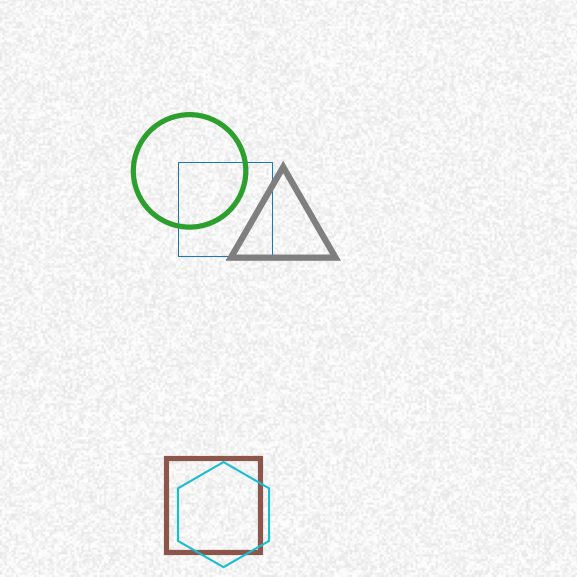[{"shape": "square", "thickness": 0.5, "radius": 0.41, "center": [0.389, 0.637]}, {"shape": "circle", "thickness": 2.5, "radius": 0.49, "center": [0.328, 0.703]}, {"shape": "square", "thickness": 2.5, "radius": 0.41, "center": [0.368, 0.125]}, {"shape": "triangle", "thickness": 3, "radius": 0.52, "center": [0.49, 0.605]}, {"shape": "hexagon", "thickness": 1, "radius": 0.46, "center": [0.387, 0.108]}]